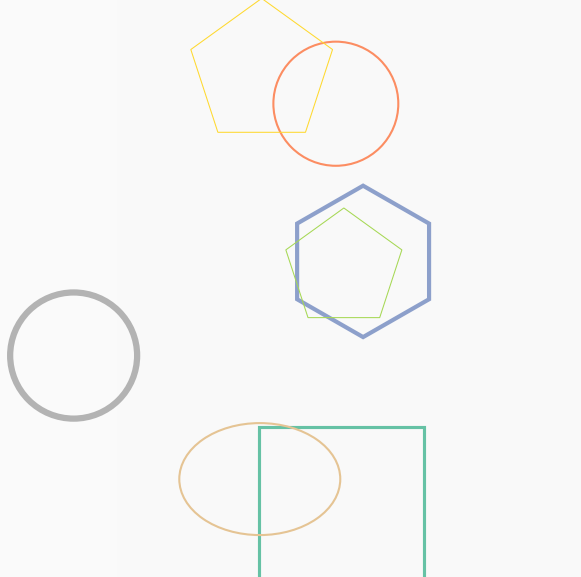[{"shape": "square", "thickness": 1.5, "radius": 0.71, "center": [0.587, 0.118]}, {"shape": "circle", "thickness": 1, "radius": 0.54, "center": [0.578, 0.82]}, {"shape": "hexagon", "thickness": 2, "radius": 0.66, "center": [0.625, 0.547]}, {"shape": "pentagon", "thickness": 0.5, "radius": 0.52, "center": [0.592, 0.534]}, {"shape": "pentagon", "thickness": 0.5, "radius": 0.64, "center": [0.45, 0.874]}, {"shape": "oval", "thickness": 1, "radius": 0.69, "center": [0.447, 0.17]}, {"shape": "circle", "thickness": 3, "radius": 0.55, "center": [0.127, 0.383]}]